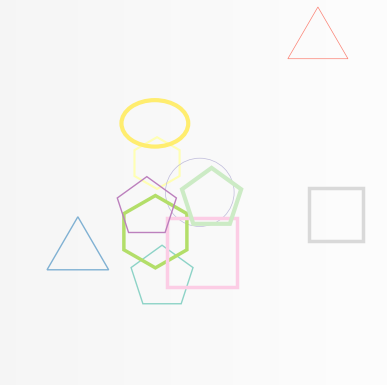[{"shape": "pentagon", "thickness": 1, "radius": 0.42, "center": [0.418, 0.279]}, {"shape": "hexagon", "thickness": 1.5, "radius": 0.34, "center": [0.405, 0.576]}, {"shape": "circle", "thickness": 0.5, "radius": 0.44, "center": [0.516, 0.5]}, {"shape": "triangle", "thickness": 0.5, "radius": 0.45, "center": [0.82, 0.892]}, {"shape": "triangle", "thickness": 1, "radius": 0.46, "center": [0.201, 0.345]}, {"shape": "hexagon", "thickness": 2.5, "radius": 0.47, "center": [0.401, 0.398]}, {"shape": "square", "thickness": 2.5, "radius": 0.45, "center": [0.521, 0.345]}, {"shape": "square", "thickness": 2.5, "radius": 0.35, "center": [0.866, 0.443]}, {"shape": "pentagon", "thickness": 1, "radius": 0.4, "center": [0.379, 0.461]}, {"shape": "pentagon", "thickness": 3, "radius": 0.4, "center": [0.546, 0.484]}, {"shape": "oval", "thickness": 3, "radius": 0.43, "center": [0.4, 0.68]}]